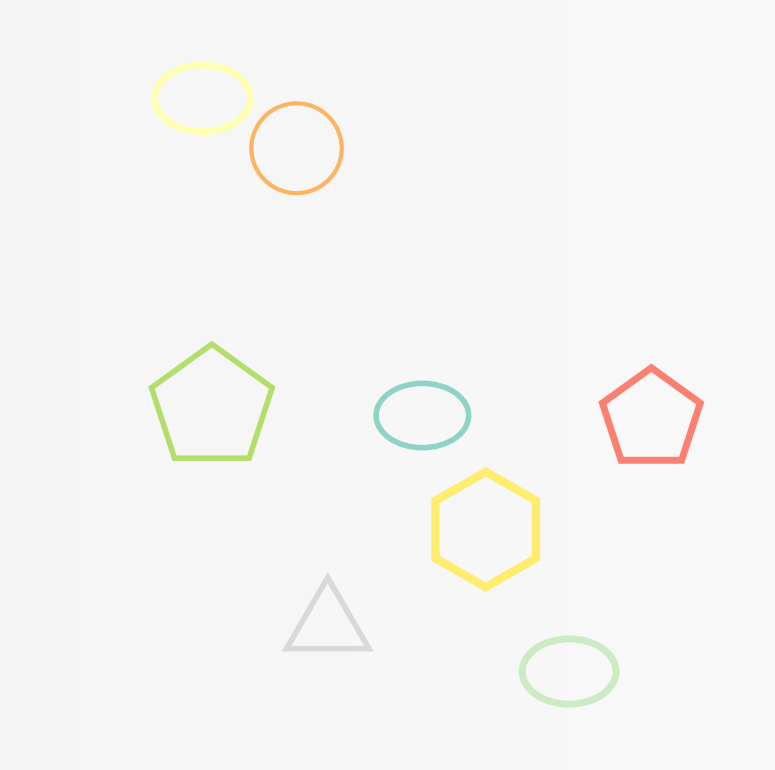[{"shape": "oval", "thickness": 2, "radius": 0.3, "center": [0.545, 0.46]}, {"shape": "oval", "thickness": 2.5, "radius": 0.31, "center": [0.261, 0.872]}, {"shape": "pentagon", "thickness": 2.5, "radius": 0.33, "center": [0.84, 0.456]}, {"shape": "circle", "thickness": 1.5, "radius": 0.29, "center": [0.383, 0.807]}, {"shape": "pentagon", "thickness": 2, "radius": 0.41, "center": [0.273, 0.471]}, {"shape": "triangle", "thickness": 2, "radius": 0.31, "center": [0.423, 0.188]}, {"shape": "oval", "thickness": 2.5, "radius": 0.3, "center": [0.734, 0.128]}, {"shape": "hexagon", "thickness": 3, "radius": 0.37, "center": [0.627, 0.312]}]